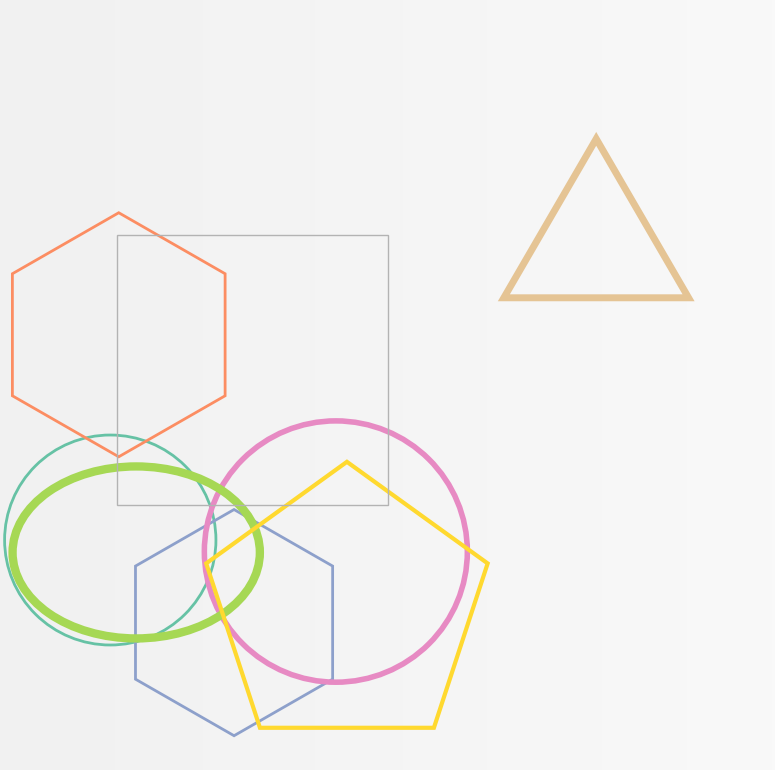[{"shape": "circle", "thickness": 1, "radius": 0.68, "center": [0.142, 0.299]}, {"shape": "hexagon", "thickness": 1, "radius": 0.79, "center": [0.153, 0.565]}, {"shape": "hexagon", "thickness": 1, "radius": 0.73, "center": [0.302, 0.191]}, {"shape": "circle", "thickness": 2, "radius": 0.85, "center": [0.433, 0.284]}, {"shape": "oval", "thickness": 3, "radius": 0.8, "center": [0.176, 0.283]}, {"shape": "pentagon", "thickness": 1.5, "radius": 0.95, "center": [0.448, 0.209]}, {"shape": "triangle", "thickness": 2.5, "radius": 0.69, "center": [0.769, 0.682]}, {"shape": "square", "thickness": 0.5, "radius": 0.88, "center": [0.326, 0.519]}]